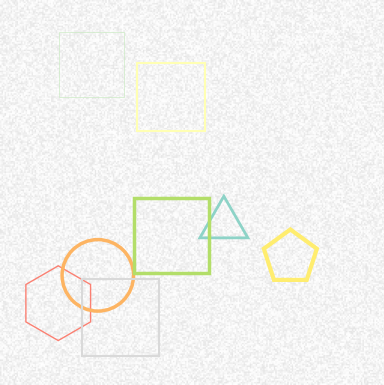[{"shape": "triangle", "thickness": 2, "radius": 0.36, "center": [0.581, 0.418]}, {"shape": "square", "thickness": 1.5, "radius": 0.44, "center": [0.444, 0.748]}, {"shape": "hexagon", "thickness": 1, "radius": 0.49, "center": [0.151, 0.212]}, {"shape": "circle", "thickness": 2.5, "radius": 0.46, "center": [0.254, 0.285]}, {"shape": "square", "thickness": 2.5, "radius": 0.49, "center": [0.445, 0.389]}, {"shape": "square", "thickness": 1.5, "radius": 0.5, "center": [0.313, 0.175]}, {"shape": "square", "thickness": 0.5, "radius": 0.42, "center": [0.238, 0.832]}, {"shape": "pentagon", "thickness": 3, "radius": 0.36, "center": [0.754, 0.332]}]